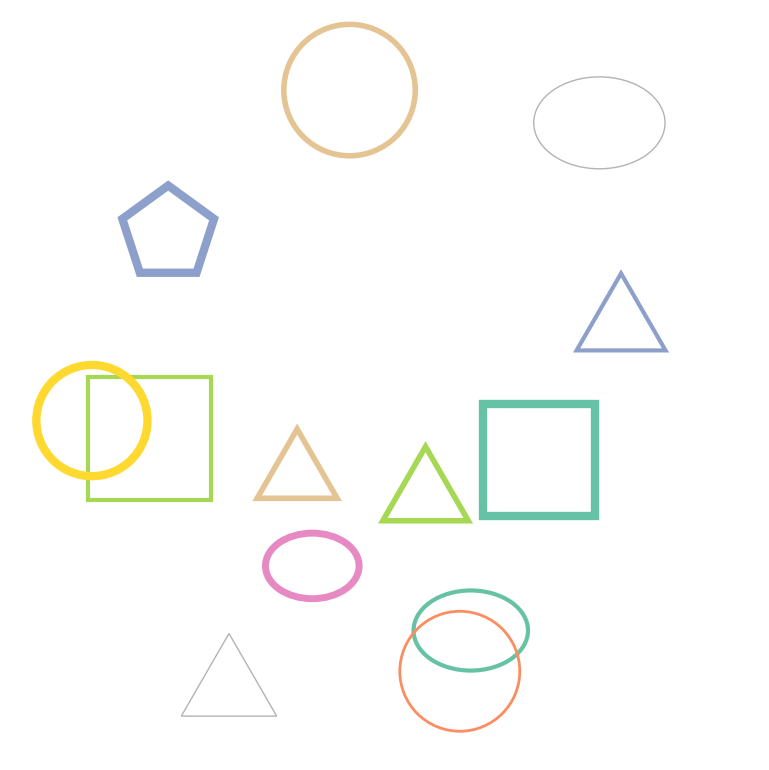[{"shape": "square", "thickness": 3, "radius": 0.36, "center": [0.7, 0.402]}, {"shape": "oval", "thickness": 1.5, "radius": 0.37, "center": [0.611, 0.181]}, {"shape": "circle", "thickness": 1, "radius": 0.39, "center": [0.597, 0.128]}, {"shape": "triangle", "thickness": 1.5, "radius": 0.33, "center": [0.807, 0.578]}, {"shape": "pentagon", "thickness": 3, "radius": 0.31, "center": [0.218, 0.696]}, {"shape": "oval", "thickness": 2.5, "radius": 0.3, "center": [0.406, 0.265]}, {"shape": "triangle", "thickness": 2, "radius": 0.32, "center": [0.553, 0.356]}, {"shape": "square", "thickness": 1.5, "radius": 0.4, "center": [0.194, 0.431]}, {"shape": "circle", "thickness": 3, "radius": 0.36, "center": [0.119, 0.454]}, {"shape": "circle", "thickness": 2, "radius": 0.43, "center": [0.454, 0.883]}, {"shape": "triangle", "thickness": 2, "radius": 0.3, "center": [0.386, 0.383]}, {"shape": "triangle", "thickness": 0.5, "radius": 0.36, "center": [0.297, 0.106]}, {"shape": "oval", "thickness": 0.5, "radius": 0.43, "center": [0.778, 0.84]}]